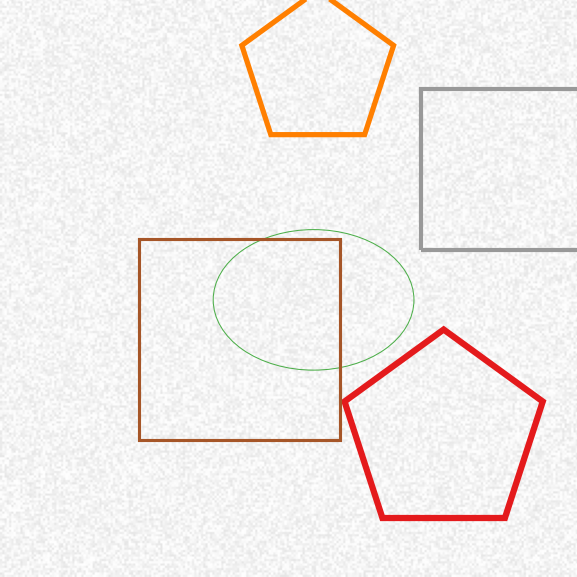[{"shape": "pentagon", "thickness": 3, "radius": 0.9, "center": [0.768, 0.248]}, {"shape": "oval", "thickness": 0.5, "radius": 0.87, "center": [0.543, 0.48]}, {"shape": "pentagon", "thickness": 2.5, "radius": 0.69, "center": [0.55, 0.878]}, {"shape": "square", "thickness": 1.5, "radius": 0.87, "center": [0.415, 0.411]}, {"shape": "square", "thickness": 2, "radius": 0.7, "center": [0.869, 0.706]}]